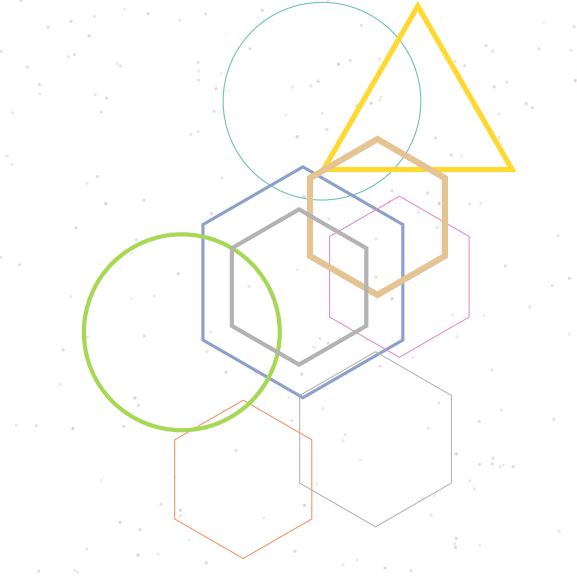[{"shape": "circle", "thickness": 0.5, "radius": 0.86, "center": [0.558, 0.824]}, {"shape": "hexagon", "thickness": 0.5, "radius": 0.69, "center": [0.421, 0.169]}, {"shape": "hexagon", "thickness": 1.5, "radius": 1.0, "center": [0.524, 0.51]}, {"shape": "hexagon", "thickness": 0.5, "radius": 0.7, "center": [0.692, 0.52]}, {"shape": "circle", "thickness": 2, "radius": 0.85, "center": [0.315, 0.424]}, {"shape": "triangle", "thickness": 2.5, "radius": 0.94, "center": [0.723, 0.8]}, {"shape": "hexagon", "thickness": 3, "radius": 0.67, "center": [0.654, 0.623]}, {"shape": "hexagon", "thickness": 2, "radius": 0.67, "center": [0.518, 0.502]}, {"shape": "hexagon", "thickness": 0.5, "radius": 0.76, "center": [0.65, 0.238]}]